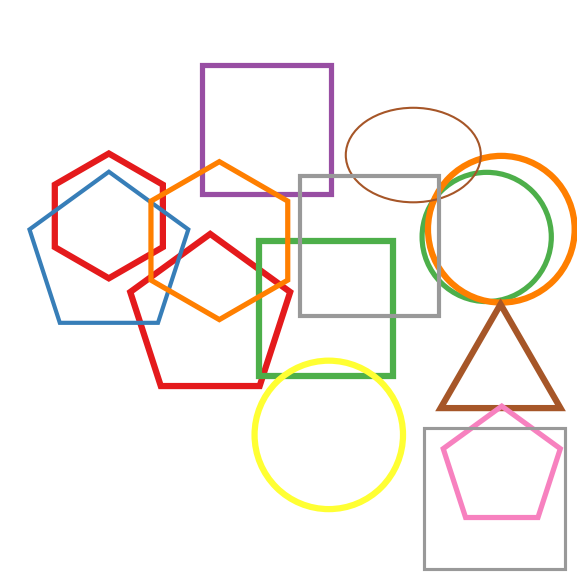[{"shape": "pentagon", "thickness": 3, "radius": 0.73, "center": [0.364, 0.448]}, {"shape": "hexagon", "thickness": 3, "radius": 0.54, "center": [0.188, 0.625]}, {"shape": "pentagon", "thickness": 2, "radius": 0.72, "center": [0.189, 0.557]}, {"shape": "square", "thickness": 3, "radius": 0.58, "center": [0.565, 0.465]}, {"shape": "circle", "thickness": 2.5, "radius": 0.56, "center": [0.843, 0.589]}, {"shape": "square", "thickness": 2.5, "radius": 0.56, "center": [0.461, 0.775]}, {"shape": "circle", "thickness": 3, "radius": 0.64, "center": [0.868, 0.602]}, {"shape": "hexagon", "thickness": 2.5, "radius": 0.68, "center": [0.38, 0.582]}, {"shape": "circle", "thickness": 3, "radius": 0.64, "center": [0.569, 0.246]}, {"shape": "oval", "thickness": 1, "radius": 0.58, "center": [0.716, 0.731]}, {"shape": "triangle", "thickness": 3, "radius": 0.6, "center": [0.867, 0.352]}, {"shape": "pentagon", "thickness": 2.5, "radius": 0.53, "center": [0.869, 0.189]}, {"shape": "square", "thickness": 2, "radius": 0.6, "center": [0.64, 0.573]}, {"shape": "square", "thickness": 1.5, "radius": 0.61, "center": [0.857, 0.136]}]